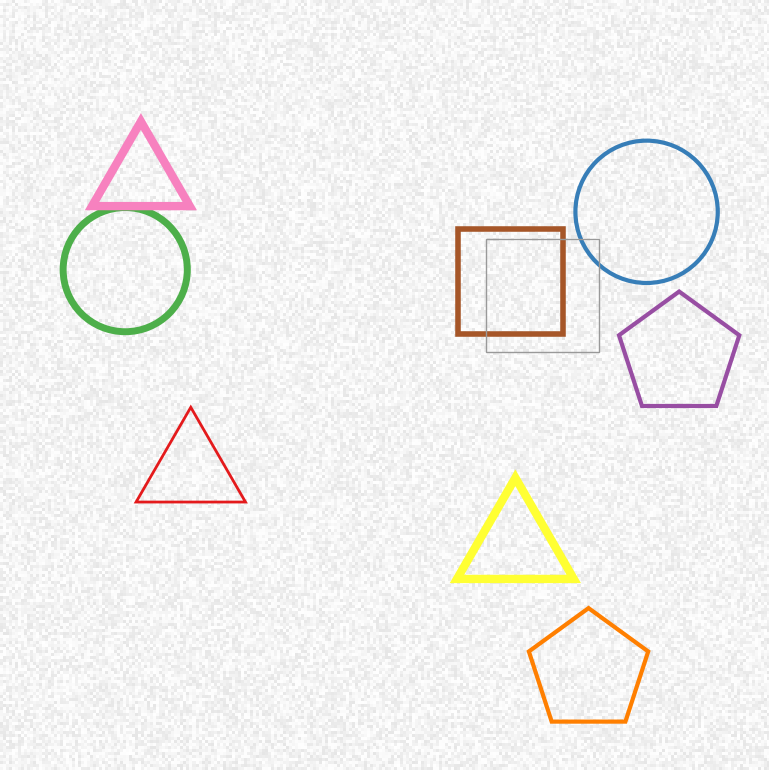[{"shape": "triangle", "thickness": 1, "radius": 0.41, "center": [0.248, 0.389]}, {"shape": "circle", "thickness": 1.5, "radius": 0.46, "center": [0.84, 0.725]}, {"shape": "circle", "thickness": 2.5, "radius": 0.4, "center": [0.163, 0.65]}, {"shape": "pentagon", "thickness": 1.5, "radius": 0.41, "center": [0.882, 0.539]}, {"shape": "pentagon", "thickness": 1.5, "radius": 0.41, "center": [0.764, 0.129]}, {"shape": "triangle", "thickness": 3, "radius": 0.44, "center": [0.669, 0.292]}, {"shape": "square", "thickness": 2, "radius": 0.34, "center": [0.663, 0.634]}, {"shape": "triangle", "thickness": 3, "radius": 0.37, "center": [0.183, 0.769]}, {"shape": "square", "thickness": 0.5, "radius": 0.37, "center": [0.705, 0.616]}]